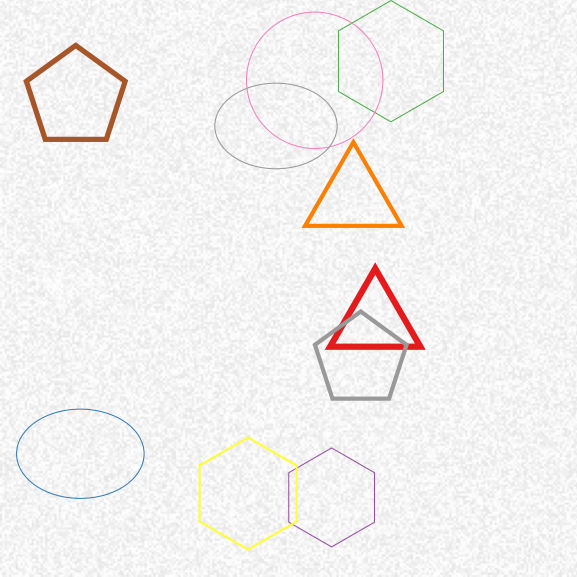[{"shape": "triangle", "thickness": 3, "radius": 0.45, "center": [0.65, 0.444]}, {"shape": "oval", "thickness": 0.5, "radius": 0.55, "center": [0.139, 0.213]}, {"shape": "hexagon", "thickness": 0.5, "radius": 0.52, "center": [0.677, 0.893]}, {"shape": "hexagon", "thickness": 0.5, "radius": 0.43, "center": [0.574, 0.138]}, {"shape": "triangle", "thickness": 2, "radius": 0.48, "center": [0.612, 0.656]}, {"shape": "hexagon", "thickness": 1, "radius": 0.49, "center": [0.43, 0.145]}, {"shape": "pentagon", "thickness": 2.5, "radius": 0.45, "center": [0.131, 0.831]}, {"shape": "circle", "thickness": 0.5, "radius": 0.59, "center": [0.545, 0.86]}, {"shape": "pentagon", "thickness": 2, "radius": 0.42, "center": [0.625, 0.376]}, {"shape": "oval", "thickness": 0.5, "radius": 0.53, "center": [0.478, 0.781]}]